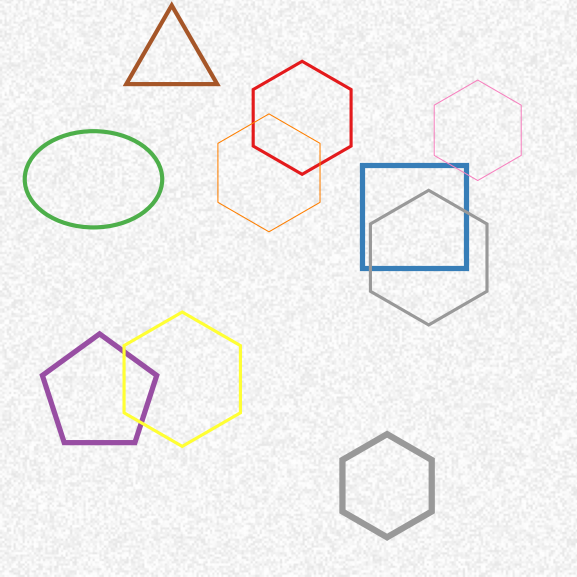[{"shape": "hexagon", "thickness": 1.5, "radius": 0.49, "center": [0.523, 0.795]}, {"shape": "square", "thickness": 2.5, "radius": 0.45, "center": [0.717, 0.624]}, {"shape": "oval", "thickness": 2, "radius": 0.6, "center": [0.162, 0.689]}, {"shape": "pentagon", "thickness": 2.5, "radius": 0.52, "center": [0.172, 0.317]}, {"shape": "hexagon", "thickness": 0.5, "radius": 0.51, "center": [0.466, 0.7]}, {"shape": "hexagon", "thickness": 1.5, "radius": 0.58, "center": [0.316, 0.342]}, {"shape": "triangle", "thickness": 2, "radius": 0.45, "center": [0.297, 0.899]}, {"shape": "hexagon", "thickness": 0.5, "radius": 0.43, "center": [0.827, 0.774]}, {"shape": "hexagon", "thickness": 3, "radius": 0.45, "center": [0.67, 0.158]}, {"shape": "hexagon", "thickness": 1.5, "radius": 0.58, "center": [0.742, 0.553]}]